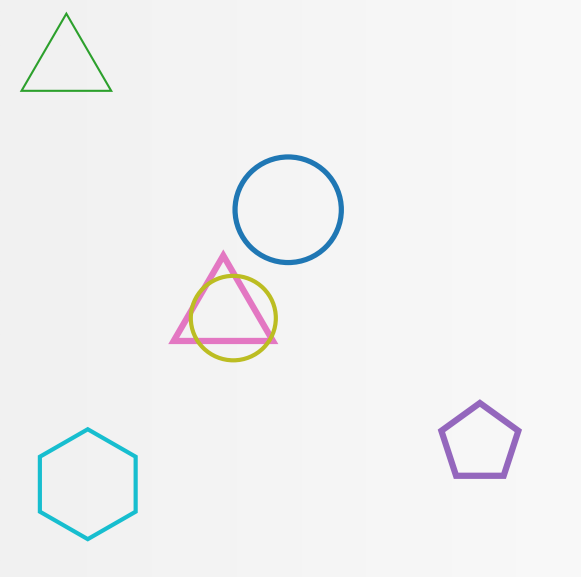[{"shape": "circle", "thickness": 2.5, "radius": 0.46, "center": [0.496, 0.636]}, {"shape": "triangle", "thickness": 1, "radius": 0.45, "center": [0.114, 0.886]}, {"shape": "pentagon", "thickness": 3, "radius": 0.35, "center": [0.826, 0.232]}, {"shape": "triangle", "thickness": 3, "radius": 0.49, "center": [0.384, 0.458]}, {"shape": "circle", "thickness": 2, "radius": 0.37, "center": [0.401, 0.448]}, {"shape": "hexagon", "thickness": 2, "radius": 0.48, "center": [0.151, 0.161]}]